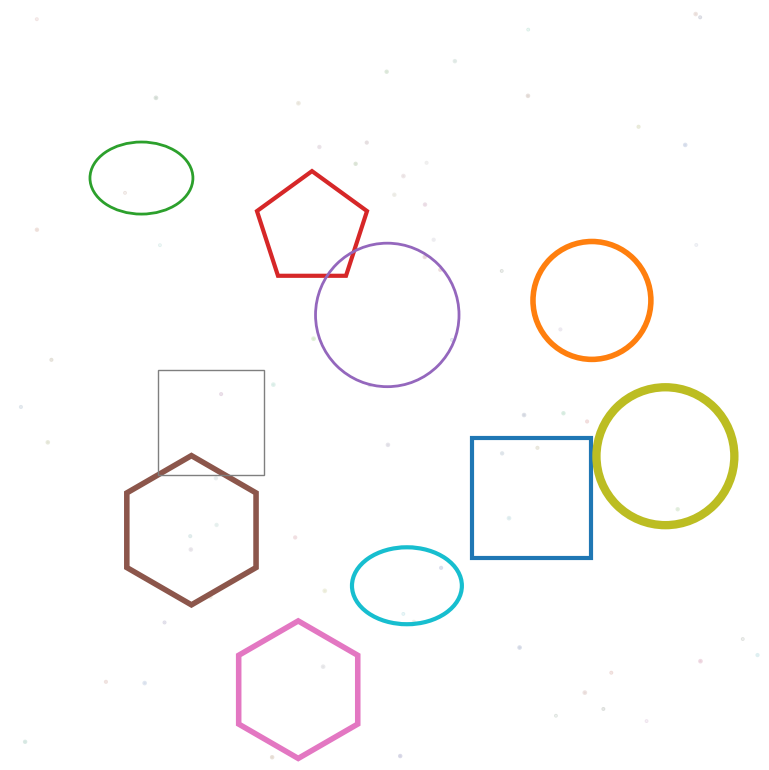[{"shape": "square", "thickness": 1.5, "radius": 0.39, "center": [0.69, 0.353]}, {"shape": "circle", "thickness": 2, "radius": 0.38, "center": [0.769, 0.61]}, {"shape": "oval", "thickness": 1, "radius": 0.33, "center": [0.184, 0.769]}, {"shape": "pentagon", "thickness": 1.5, "radius": 0.38, "center": [0.405, 0.703]}, {"shape": "circle", "thickness": 1, "radius": 0.47, "center": [0.503, 0.591]}, {"shape": "hexagon", "thickness": 2, "radius": 0.48, "center": [0.249, 0.311]}, {"shape": "hexagon", "thickness": 2, "radius": 0.45, "center": [0.387, 0.104]}, {"shape": "square", "thickness": 0.5, "radius": 0.34, "center": [0.274, 0.451]}, {"shape": "circle", "thickness": 3, "radius": 0.45, "center": [0.864, 0.408]}, {"shape": "oval", "thickness": 1.5, "radius": 0.36, "center": [0.528, 0.239]}]